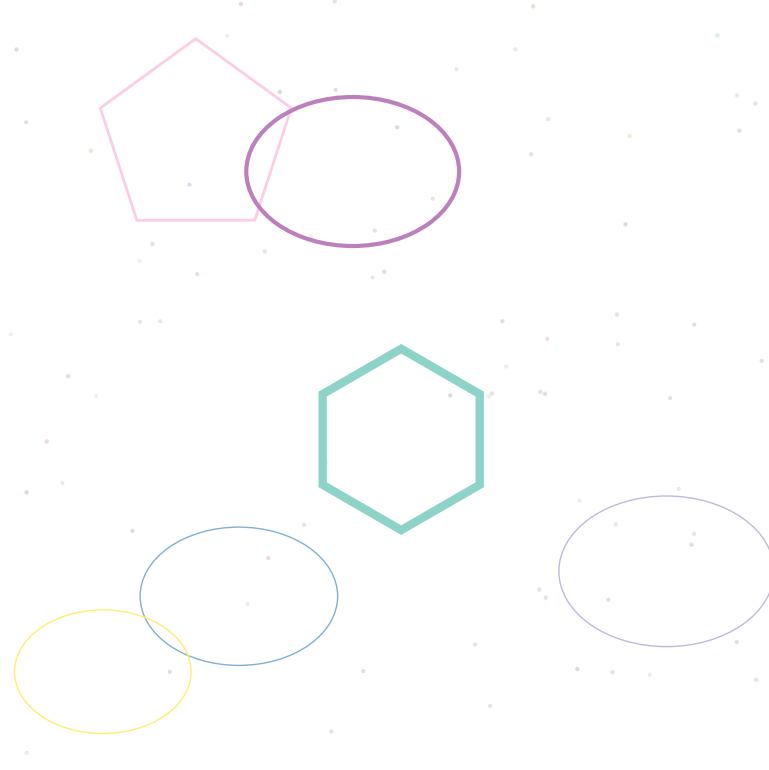[{"shape": "hexagon", "thickness": 3, "radius": 0.59, "center": [0.521, 0.429]}, {"shape": "oval", "thickness": 0.5, "radius": 0.7, "center": [0.866, 0.258]}, {"shape": "oval", "thickness": 0.5, "radius": 0.64, "center": [0.31, 0.226]}, {"shape": "pentagon", "thickness": 1, "radius": 0.65, "center": [0.254, 0.819]}, {"shape": "oval", "thickness": 1.5, "radius": 0.69, "center": [0.458, 0.777]}, {"shape": "oval", "thickness": 0.5, "radius": 0.57, "center": [0.134, 0.128]}]